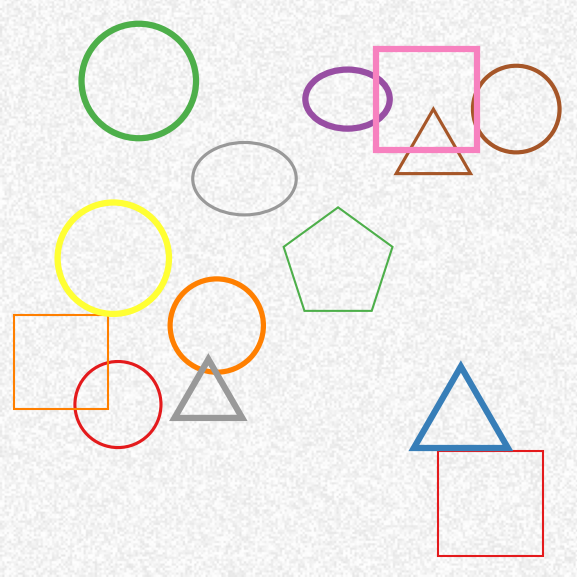[{"shape": "square", "thickness": 1, "radius": 0.46, "center": [0.85, 0.128]}, {"shape": "circle", "thickness": 1.5, "radius": 0.37, "center": [0.204, 0.299]}, {"shape": "triangle", "thickness": 3, "radius": 0.47, "center": [0.798, 0.27]}, {"shape": "circle", "thickness": 3, "radius": 0.5, "center": [0.24, 0.859]}, {"shape": "pentagon", "thickness": 1, "radius": 0.5, "center": [0.585, 0.541]}, {"shape": "oval", "thickness": 3, "radius": 0.37, "center": [0.602, 0.828]}, {"shape": "circle", "thickness": 2.5, "radius": 0.4, "center": [0.375, 0.435]}, {"shape": "square", "thickness": 1, "radius": 0.41, "center": [0.105, 0.372]}, {"shape": "circle", "thickness": 3, "radius": 0.48, "center": [0.196, 0.552]}, {"shape": "triangle", "thickness": 1.5, "radius": 0.37, "center": [0.75, 0.736]}, {"shape": "circle", "thickness": 2, "radius": 0.37, "center": [0.894, 0.81]}, {"shape": "square", "thickness": 3, "radius": 0.43, "center": [0.738, 0.827]}, {"shape": "oval", "thickness": 1.5, "radius": 0.45, "center": [0.423, 0.69]}, {"shape": "triangle", "thickness": 3, "radius": 0.34, "center": [0.361, 0.309]}]